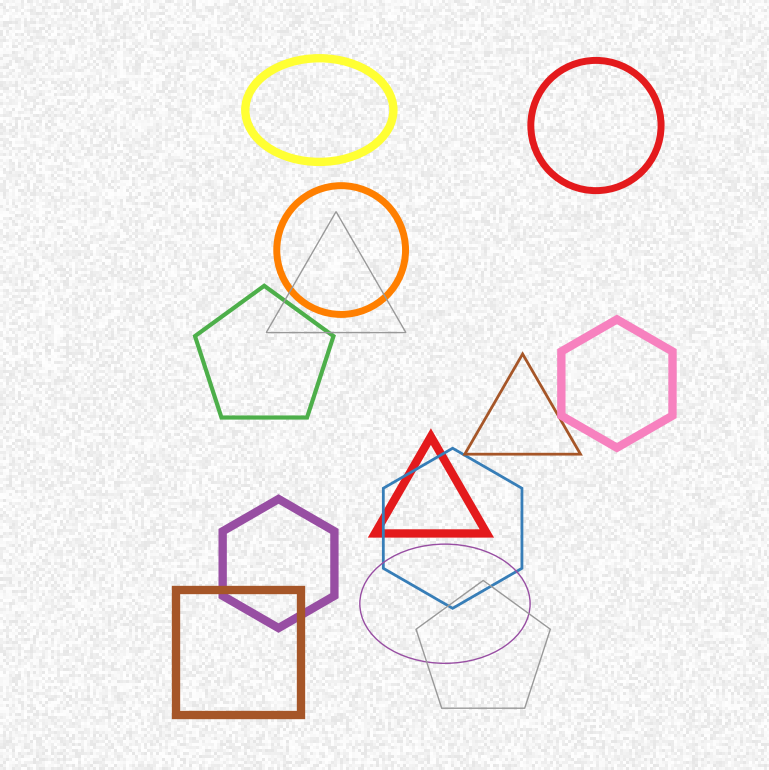[{"shape": "triangle", "thickness": 3, "radius": 0.42, "center": [0.56, 0.349]}, {"shape": "circle", "thickness": 2.5, "radius": 0.42, "center": [0.774, 0.837]}, {"shape": "hexagon", "thickness": 1, "radius": 0.52, "center": [0.588, 0.314]}, {"shape": "pentagon", "thickness": 1.5, "radius": 0.47, "center": [0.343, 0.534]}, {"shape": "oval", "thickness": 0.5, "radius": 0.55, "center": [0.578, 0.216]}, {"shape": "hexagon", "thickness": 3, "radius": 0.42, "center": [0.362, 0.268]}, {"shape": "circle", "thickness": 2.5, "radius": 0.42, "center": [0.443, 0.675]}, {"shape": "oval", "thickness": 3, "radius": 0.48, "center": [0.415, 0.857]}, {"shape": "square", "thickness": 3, "radius": 0.41, "center": [0.31, 0.153]}, {"shape": "triangle", "thickness": 1, "radius": 0.43, "center": [0.679, 0.454]}, {"shape": "hexagon", "thickness": 3, "radius": 0.42, "center": [0.801, 0.502]}, {"shape": "triangle", "thickness": 0.5, "radius": 0.52, "center": [0.436, 0.62]}, {"shape": "pentagon", "thickness": 0.5, "radius": 0.46, "center": [0.628, 0.154]}]